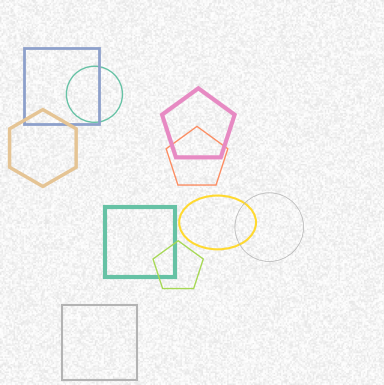[{"shape": "circle", "thickness": 1, "radius": 0.36, "center": [0.245, 0.755]}, {"shape": "square", "thickness": 3, "radius": 0.45, "center": [0.363, 0.372]}, {"shape": "pentagon", "thickness": 1, "radius": 0.42, "center": [0.512, 0.588]}, {"shape": "square", "thickness": 2, "radius": 0.49, "center": [0.159, 0.776]}, {"shape": "pentagon", "thickness": 3, "radius": 0.5, "center": [0.515, 0.671]}, {"shape": "pentagon", "thickness": 1, "radius": 0.34, "center": [0.463, 0.306]}, {"shape": "oval", "thickness": 1.5, "radius": 0.5, "center": [0.565, 0.422]}, {"shape": "hexagon", "thickness": 2.5, "radius": 0.5, "center": [0.111, 0.616]}, {"shape": "square", "thickness": 1.5, "radius": 0.49, "center": [0.26, 0.11]}, {"shape": "circle", "thickness": 0.5, "radius": 0.45, "center": [0.699, 0.41]}]